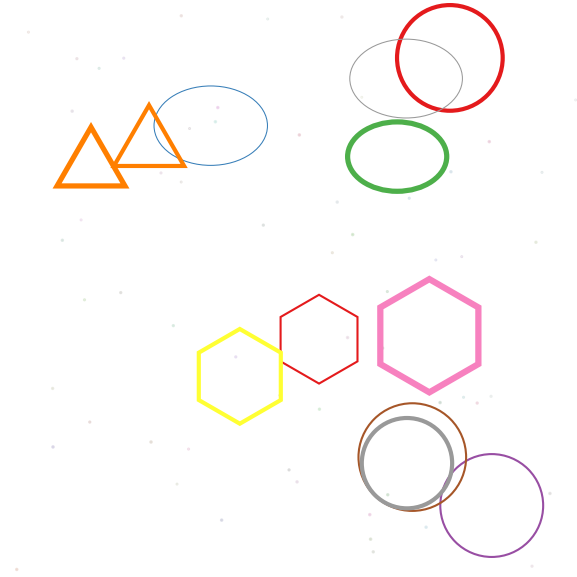[{"shape": "hexagon", "thickness": 1, "radius": 0.38, "center": [0.552, 0.412]}, {"shape": "circle", "thickness": 2, "radius": 0.46, "center": [0.779, 0.899]}, {"shape": "oval", "thickness": 0.5, "radius": 0.49, "center": [0.365, 0.782]}, {"shape": "oval", "thickness": 2.5, "radius": 0.43, "center": [0.688, 0.728]}, {"shape": "circle", "thickness": 1, "radius": 0.45, "center": [0.851, 0.124]}, {"shape": "triangle", "thickness": 2.5, "radius": 0.34, "center": [0.158, 0.711]}, {"shape": "triangle", "thickness": 2, "radius": 0.35, "center": [0.258, 0.747]}, {"shape": "hexagon", "thickness": 2, "radius": 0.41, "center": [0.415, 0.347]}, {"shape": "circle", "thickness": 1, "radius": 0.47, "center": [0.714, 0.208]}, {"shape": "hexagon", "thickness": 3, "radius": 0.49, "center": [0.743, 0.418]}, {"shape": "oval", "thickness": 0.5, "radius": 0.49, "center": [0.703, 0.863]}, {"shape": "circle", "thickness": 2, "radius": 0.39, "center": [0.705, 0.197]}]